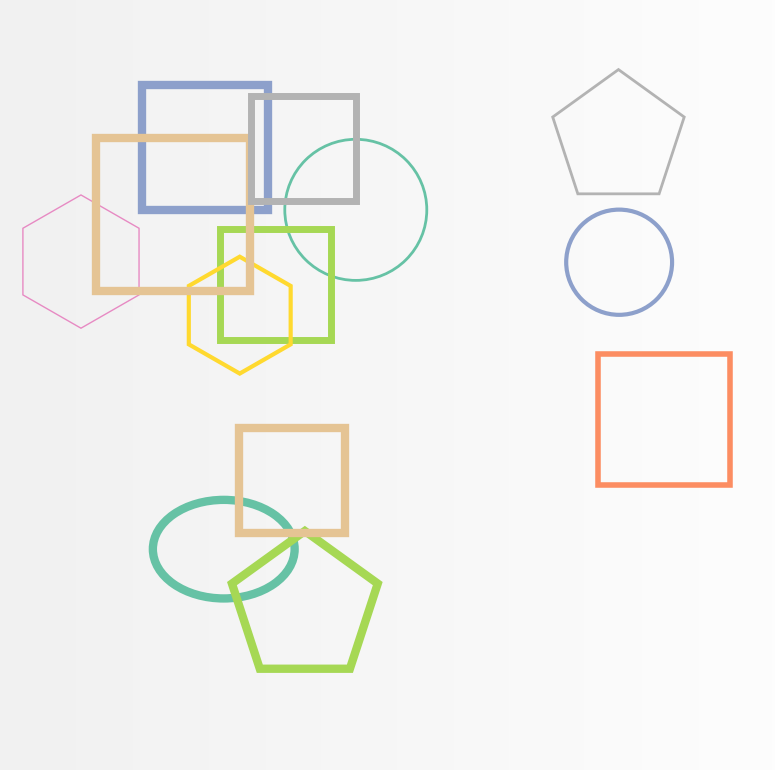[{"shape": "oval", "thickness": 3, "radius": 0.46, "center": [0.289, 0.287]}, {"shape": "circle", "thickness": 1, "radius": 0.46, "center": [0.459, 0.727]}, {"shape": "square", "thickness": 2, "radius": 0.42, "center": [0.857, 0.456]}, {"shape": "circle", "thickness": 1.5, "radius": 0.34, "center": [0.799, 0.659]}, {"shape": "square", "thickness": 3, "radius": 0.41, "center": [0.265, 0.809]}, {"shape": "hexagon", "thickness": 0.5, "radius": 0.43, "center": [0.104, 0.66]}, {"shape": "pentagon", "thickness": 3, "radius": 0.49, "center": [0.393, 0.212]}, {"shape": "square", "thickness": 2.5, "radius": 0.36, "center": [0.355, 0.63]}, {"shape": "hexagon", "thickness": 1.5, "radius": 0.38, "center": [0.309, 0.591]}, {"shape": "square", "thickness": 3, "radius": 0.34, "center": [0.377, 0.376]}, {"shape": "square", "thickness": 3, "radius": 0.5, "center": [0.223, 0.721]}, {"shape": "square", "thickness": 2.5, "radius": 0.34, "center": [0.392, 0.807]}, {"shape": "pentagon", "thickness": 1, "radius": 0.45, "center": [0.798, 0.82]}]